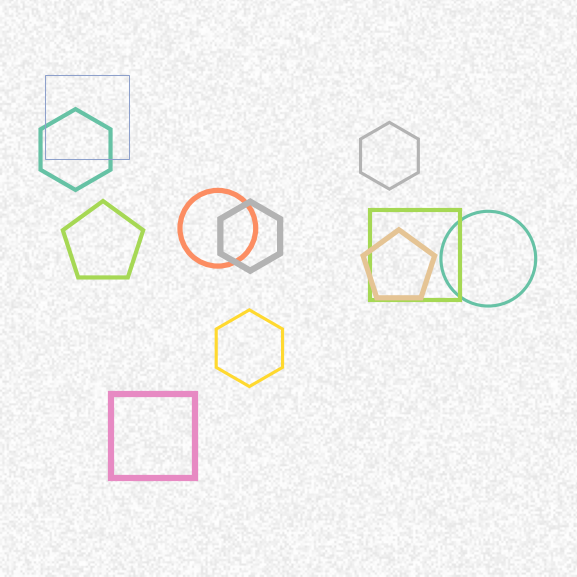[{"shape": "hexagon", "thickness": 2, "radius": 0.35, "center": [0.131, 0.74]}, {"shape": "circle", "thickness": 1.5, "radius": 0.41, "center": [0.846, 0.551]}, {"shape": "circle", "thickness": 2.5, "radius": 0.33, "center": [0.377, 0.604]}, {"shape": "square", "thickness": 0.5, "radius": 0.36, "center": [0.15, 0.796]}, {"shape": "square", "thickness": 3, "radius": 0.37, "center": [0.265, 0.244]}, {"shape": "pentagon", "thickness": 2, "radius": 0.37, "center": [0.178, 0.578]}, {"shape": "square", "thickness": 2, "radius": 0.39, "center": [0.719, 0.557]}, {"shape": "hexagon", "thickness": 1.5, "radius": 0.33, "center": [0.432, 0.396]}, {"shape": "pentagon", "thickness": 2.5, "radius": 0.33, "center": [0.691, 0.536]}, {"shape": "hexagon", "thickness": 1.5, "radius": 0.29, "center": [0.674, 0.729]}, {"shape": "hexagon", "thickness": 3, "radius": 0.3, "center": [0.433, 0.59]}]